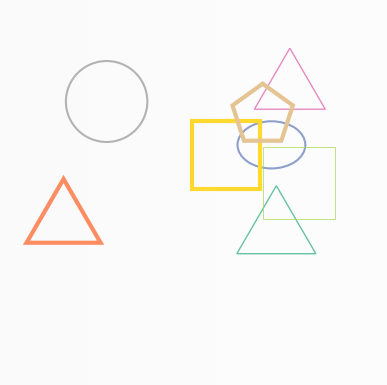[{"shape": "triangle", "thickness": 1, "radius": 0.59, "center": [0.713, 0.4]}, {"shape": "triangle", "thickness": 3, "radius": 0.55, "center": [0.164, 0.425]}, {"shape": "oval", "thickness": 1.5, "radius": 0.44, "center": [0.7, 0.624]}, {"shape": "triangle", "thickness": 1, "radius": 0.53, "center": [0.748, 0.769]}, {"shape": "square", "thickness": 0.5, "radius": 0.47, "center": [0.772, 0.524]}, {"shape": "square", "thickness": 3, "radius": 0.44, "center": [0.584, 0.597]}, {"shape": "pentagon", "thickness": 3, "radius": 0.41, "center": [0.678, 0.701]}, {"shape": "circle", "thickness": 1.5, "radius": 0.53, "center": [0.275, 0.736]}]